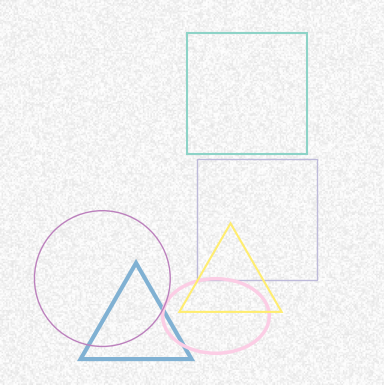[{"shape": "square", "thickness": 1.5, "radius": 0.78, "center": [0.642, 0.757]}, {"shape": "square", "thickness": 1, "radius": 0.78, "center": [0.669, 0.43]}, {"shape": "triangle", "thickness": 3, "radius": 0.83, "center": [0.353, 0.151]}, {"shape": "oval", "thickness": 2.5, "radius": 0.69, "center": [0.561, 0.179]}, {"shape": "circle", "thickness": 1, "radius": 0.88, "center": [0.266, 0.276]}, {"shape": "triangle", "thickness": 1.5, "radius": 0.77, "center": [0.599, 0.267]}]